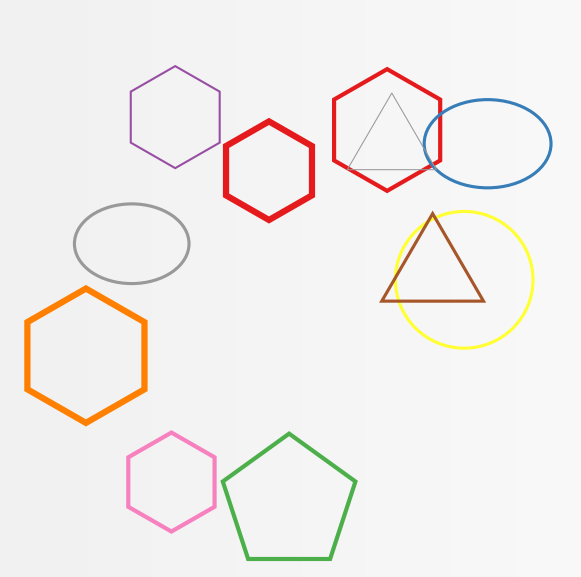[{"shape": "hexagon", "thickness": 2, "radius": 0.53, "center": [0.666, 0.774]}, {"shape": "hexagon", "thickness": 3, "radius": 0.43, "center": [0.463, 0.704]}, {"shape": "oval", "thickness": 1.5, "radius": 0.55, "center": [0.839, 0.75]}, {"shape": "pentagon", "thickness": 2, "radius": 0.6, "center": [0.497, 0.128]}, {"shape": "hexagon", "thickness": 1, "radius": 0.44, "center": [0.301, 0.796]}, {"shape": "hexagon", "thickness": 3, "radius": 0.58, "center": [0.148, 0.383]}, {"shape": "circle", "thickness": 1.5, "radius": 0.59, "center": [0.799, 0.515]}, {"shape": "triangle", "thickness": 1.5, "radius": 0.51, "center": [0.744, 0.528]}, {"shape": "hexagon", "thickness": 2, "radius": 0.43, "center": [0.295, 0.164]}, {"shape": "triangle", "thickness": 0.5, "radius": 0.44, "center": [0.674, 0.75]}, {"shape": "oval", "thickness": 1.5, "radius": 0.49, "center": [0.227, 0.577]}]